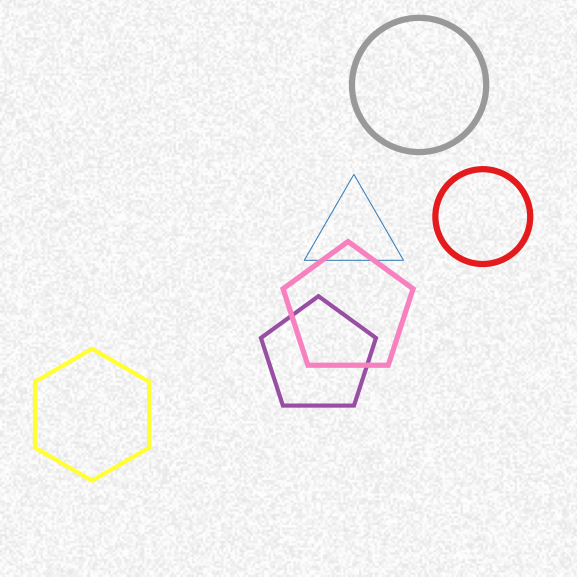[{"shape": "circle", "thickness": 3, "radius": 0.41, "center": [0.836, 0.624]}, {"shape": "triangle", "thickness": 0.5, "radius": 0.5, "center": [0.613, 0.598]}, {"shape": "pentagon", "thickness": 2, "radius": 0.52, "center": [0.551, 0.382]}, {"shape": "hexagon", "thickness": 2, "radius": 0.57, "center": [0.159, 0.281]}, {"shape": "pentagon", "thickness": 2.5, "radius": 0.59, "center": [0.603, 0.462]}, {"shape": "circle", "thickness": 3, "radius": 0.58, "center": [0.726, 0.852]}]